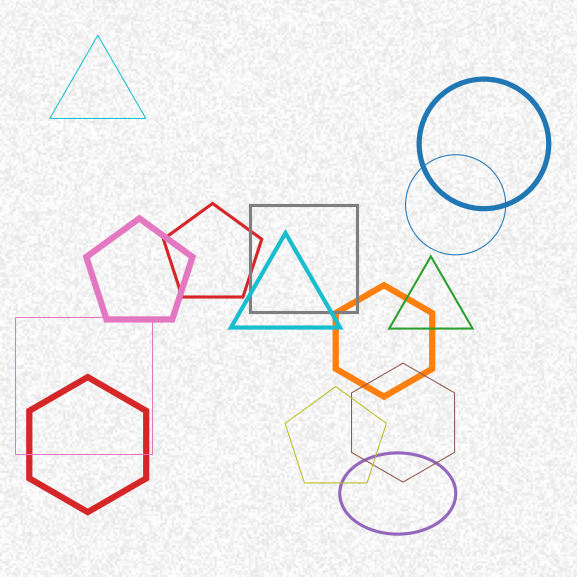[{"shape": "circle", "thickness": 2.5, "radius": 0.56, "center": [0.838, 0.75]}, {"shape": "circle", "thickness": 0.5, "radius": 0.43, "center": [0.789, 0.645]}, {"shape": "hexagon", "thickness": 3, "radius": 0.48, "center": [0.665, 0.409]}, {"shape": "triangle", "thickness": 1, "radius": 0.42, "center": [0.746, 0.472]}, {"shape": "hexagon", "thickness": 3, "radius": 0.58, "center": [0.152, 0.229]}, {"shape": "pentagon", "thickness": 1.5, "radius": 0.45, "center": [0.368, 0.557]}, {"shape": "oval", "thickness": 1.5, "radius": 0.5, "center": [0.689, 0.145]}, {"shape": "hexagon", "thickness": 0.5, "radius": 0.52, "center": [0.698, 0.267]}, {"shape": "pentagon", "thickness": 3, "radius": 0.48, "center": [0.241, 0.524]}, {"shape": "square", "thickness": 0.5, "radius": 0.59, "center": [0.145, 0.331]}, {"shape": "square", "thickness": 1.5, "radius": 0.46, "center": [0.526, 0.552]}, {"shape": "pentagon", "thickness": 0.5, "radius": 0.46, "center": [0.581, 0.238]}, {"shape": "triangle", "thickness": 2, "radius": 0.55, "center": [0.494, 0.487]}, {"shape": "triangle", "thickness": 0.5, "radius": 0.48, "center": [0.169, 0.842]}]